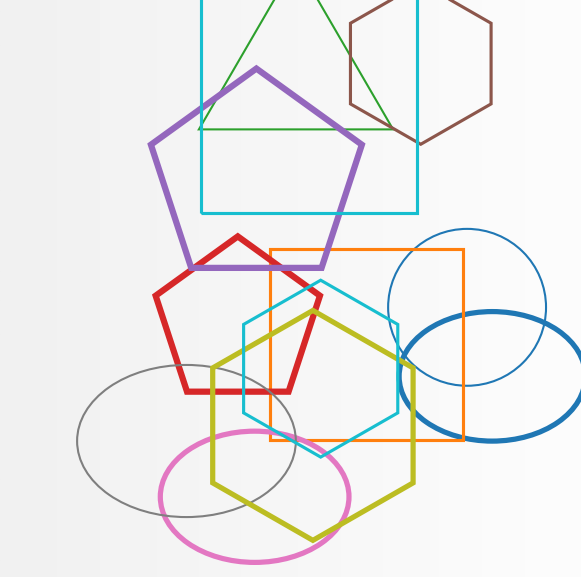[{"shape": "oval", "thickness": 2.5, "radius": 0.8, "center": [0.847, 0.347]}, {"shape": "circle", "thickness": 1, "radius": 0.68, "center": [0.804, 0.467]}, {"shape": "square", "thickness": 1.5, "radius": 0.83, "center": [0.631, 0.402]}, {"shape": "triangle", "thickness": 1, "radius": 0.96, "center": [0.509, 0.872]}, {"shape": "pentagon", "thickness": 3, "radius": 0.74, "center": [0.409, 0.441]}, {"shape": "pentagon", "thickness": 3, "radius": 0.95, "center": [0.441, 0.69]}, {"shape": "hexagon", "thickness": 1.5, "radius": 0.7, "center": [0.724, 0.889]}, {"shape": "oval", "thickness": 2.5, "radius": 0.81, "center": [0.438, 0.139]}, {"shape": "oval", "thickness": 1, "radius": 0.94, "center": [0.321, 0.235]}, {"shape": "hexagon", "thickness": 2.5, "radius": 1.0, "center": [0.538, 0.262]}, {"shape": "square", "thickness": 1.5, "radius": 0.93, "center": [0.532, 0.816]}, {"shape": "hexagon", "thickness": 1.5, "radius": 0.77, "center": [0.552, 0.361]}]